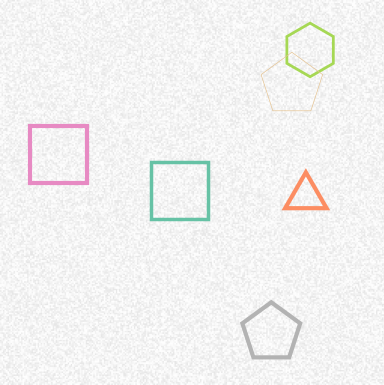[{"shape": "square", "thickness": 2.5, "radius": 0.37, "center": [0.467, 0.504]}, {"shape": "triangle", "thickness": 3, "radius": 0.31, "center": [0.794, 0.49]}, {"shape": "square", "thickness": 3, "radius": 0.37, "center": [0.153, 0.598]}, {"shape": "hexagon", "thickness": 2, "radius": 0.35, "center": [0.805, 0.87]}, {"shape": "pentagon", "thickness": 0.5, "radius": 0.42, "center": [0.758, 0.78]}, {"shape": "pentagon", "thickness": 3, "radius": 0.4, "center": [0.705, 0.136]}]